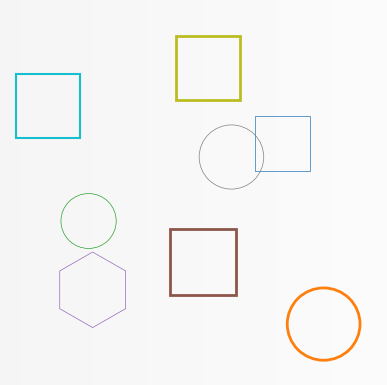[{"shape": "square", "thickness": 0.5, "radius": 0.35, "center": [0.729, 0.628]}, {"shape": "circle", "thickness": 2, "radius": 0.47, "center": [0.835, 0.158]}, {"shape": "circle", "thickness": 0.5, "radius": 0.36, "center": [0.229, 0.426]}, {"shape": "hexagon", "thickness": 0.5, "radius": 0.49, "center": [0.239, 0.247]}, {"shape": "square", "thickness": 2, "radius": 0.43, "center": [0.523, 0.318]}, {"shape": "circle", "thickness": 0.5, "radius": 0.42, "center": [0.597, 0.592]}, {"shape": "square", "thickness": 2, "radius": 0.41, "center": [0.537, 0.824]}, {"shape": "square", "thickness": 1.5, "radius": 0.42, "center": [0.124, 0.724]}]